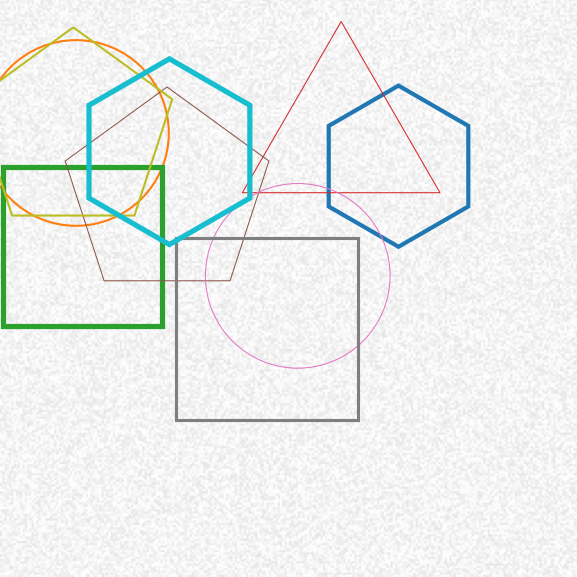[{"shape": "hexagon", "thickness": 2, "radius": 0.7, "center": [0.69, 0.711]}, {"shape": "circle", "thickness": 1, "radius": 0.8, "center": [0.132, 0.769]}, {"shape": "square", "thickness": 2.5, "radius": 0.69, "center": [0.143, 0.572]}, {"shape": "triangle", "thickness": 0.5, "radius": 0.99, "center": [0.591, 0.764]}, {"shape": "pentagon", "thickness": 0.5, "radius": 0.93, "center": [0.289, 0.663]}, {"shape": "circle", "thickness": 0.5, "radius": 0.8, "center": [0.516, 0.521]}, {"shape": "square", "thickness": 1.5, "radius": 0.79, "center": [0.463, 0.43]}, {"shape": "pentagon", "thickness": 1, "radius": 0.9, "center": [0.127, 0.772]}, {"shape": "hexagon", "thickness": 2.5, "radius": 0.8, "center": [0.293, 0.736]}]